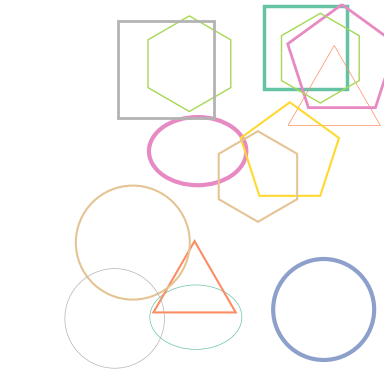[{"shape": "oval", "thickness": 0.5, "radius": 0.6, "center": [0.509, 0.176]}, {"shape": "square", "thickness": 2.5, "radius": 0.54, "center": [0.793, 0.876]}, {"shape": "triangle", "thickness": 0.5, "radius": 0.69, "center": [0.868, 0.743]}, {"shape": "triangle", "thickness": 1.5, "radius": 0.62, "center": [0.505, 0.25]}, {"shape": "circle", "thickness": 3, "radius": 0.66, "center": [0.841, 0.196]}, {"shape": "oval", "thickness": 3, "radius": 0.63, "center": [0.513, 0.607]}, {"shape": "pentagon", "thickness": 2, "radius": 0.74, "center": [0.888, 0.84]}, {"shape": "hexagon", "thickness": 1, "radius": 0.58, "center": [0.832, 0.849]}, {"shape": "hexagon", "thickness": 1, "radius": 0.62, "center": [0.492, 0.835]}, {"shape": "pentagon", "thickness": 1.5, "radius": 0.67, "center": [0.753, 0.6]}, {"shape": "circle", "thickness": 1.5, "radius": 0.74, "center": [0.345, 0.37]}, {"shape": "hexagon", "thickness": 1.5, "radius": 0.59, "center": [0.67, 0.542]}, {"shape": "square", "thickness": 2, "radius": 0.63, "center": [0.43, 0.82]}, {"shape": "circle", "thickness": 0.5, "radius": 0.65, "center": [0.298, 0.173]}]